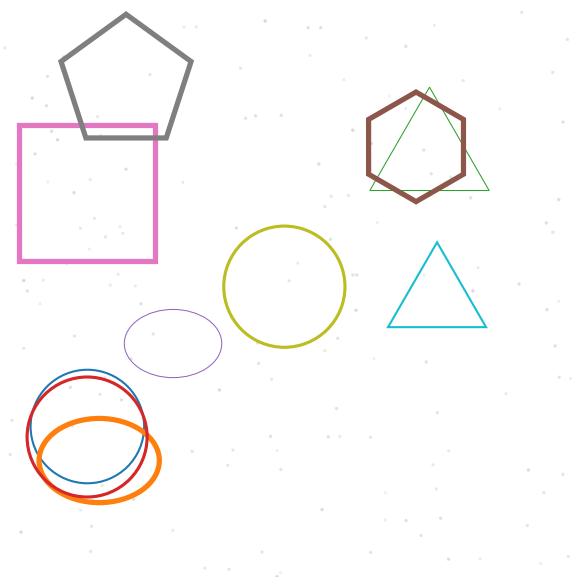[{"shape": "circle", "thickness": 1, "radius": 0.49, "center": [0.151, 0.261]}, {"shape": "oval", "thickness": 2.5, "radius": 0.52, "center": [0.172, 0.202]}, {"shape": "triangle", "thickness": 0.5, "radius": 0.6, "center": [0.744, 0.729]}, {"shape": "circle", "thickness": 1.5, "radius": 0.52, "center": [0.151, 0.242]}, {"shape": "oval", "thickness": 0.5, "radius": 0.42, "center": [0.3, 0.404]}, {"shape": "hexagon", "thickness": 2.5, "radius": 0.47, "center": [0.72, 0.745]}, {"shape": "square", "thickness": 2.5, "radius": 0.59, "center": [0.151, 0.665]}, {"shape": "pentagon", "thickness": 2.5, "radius": 0.59, "center": [0.218, 0.856]}, {"shape": "circle", "thickness": 1.5, "radius": 0.52, "center": [0.492, 0.503]}, {"shape": "triangle", "thickness": 1, "radius": 0.49, "center": [0.757, 0.482]}]